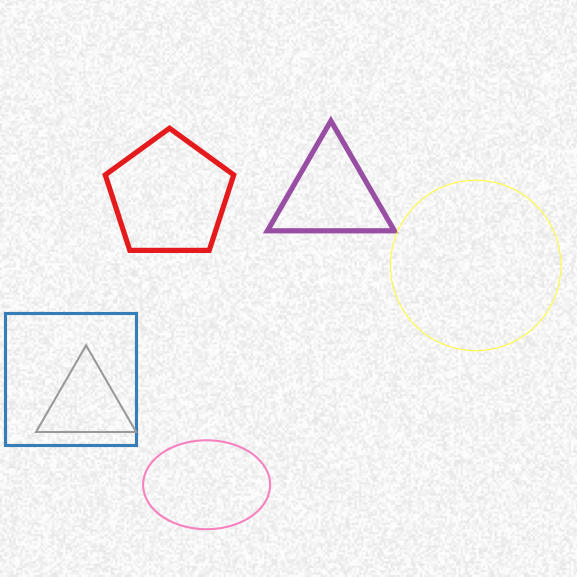[{"shape": "pentagon", "thickness": 2.5, "radius": 0.58, "center": [0.294, 0.66]}, {"shape": "square", "thickness": 1.5, "radius": 0.57, "center": [0.122, 0.343]}, {"shape": "triangle", "thickness": 2.5, "radius": 0.63, "center": [0.573, 0.663]}, {"shape": "circle", "thickness": 0.5, "radius": 0.74, "center": [0.824, 0.539]}, {"shape": "oval", "thickness": 1, "radius": 0.55, "center": [0.358, 0.16]}, {"shape": "triangle", "thickness": 1, "radius": 0.5, "center": [0.149, 0.301]}]